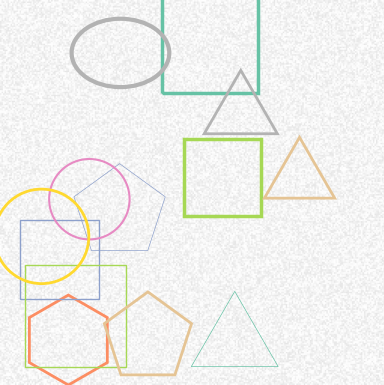[{"shape": "triangle", "thickness": 0.5, "radius": 0.65, "center": [0.61, 0.113]}, {"shape": "square", "thickness": 2.5, "radius": 0.63, "center": [0.546, 0.884]}, {"shape": "hexagon", "thickness": 2, "radius": 0.58, "center": [0.178, 0.117]}, {"shape": "square", "thickness": 1, "radius": 0.51, "center": [0.155, 0.325]}, {"shape": "pentagon", "thickness": 0.5, "radius": 0.62, "center": [0.311, 0.45]}, {"shape": "circle", "thickness": 1.5, "radius": 0.52, "center": [0.232, 0.483]}, {"shape": "square", "thickness": 1, "radius": 0.66, "center": [0.196, 0.18]}, {"shape": "square", "thickness": 2.5, "radius": 0.5, "center": [0.578, 0.539]}, {"shape": "circle", "thickness": 2, "radius": 0.61, "center": [0.108, 0.386]}, {"shape": "triangle", "thickness": 2, "radius": 0.53, "center": [0.778, 0.538]}, {"shape": "pentagon", "thickness": 2, "radius": 0.6, "center": [0.384, 0.123]}, {"shape": "oval", "thickness": 3, "radius": 0.63, "center": [0.313, 0.863]}, {"shape": "triangle", "thickness": 2, "radius": 0.55, "center": [0.625, 0.707]}]